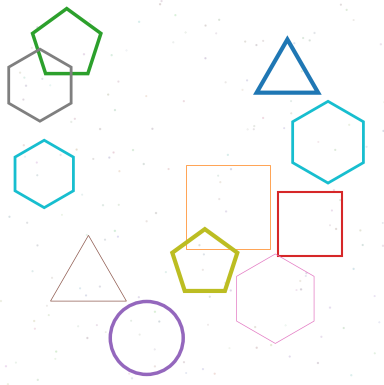[{"shape": "triangle", "thickness": 3, "radius": 0.46, "center": [0.746, 0.805]}, {"shape": "square", "thickness": 0.5, "radius": 0.55, "center": [0.593, 0.463]}, {"shape": "pentagon", "thickness": 2.5, "radius": 0.47, "center": [0.173, 0.884]}, {"shape": "square", "thickness": 1.5, "radius": 0.41, "center": [0.805, 0.418]}, {"shape": "circle", "thickness": 2.5, "radius": 0.47, "center": [0.381, 0.122]}, {"shape": "triangle", "thickness": 0.5, "radius": 0.57, "center": [0.23, 0.275]}, {"shape": "hexagon", "thickness": 0.5, "radius": 0.58, "center": [0.715, 0.224]}, {"shape": "hexagon", "thickness": 2, "radius": 0.47, "center": [0.104, 0.779]}, {"shape": "pentagon", "thickness": 3, "radius": 0.44, "center": [0.532, 0.316]}, {"shape": "hexagon", "thickness": 2, "radius": 0.53, "center": [0.852, 0.631]}, {"shape": "hexagon", "thickness": 2, "radius": 0.44, "center": [0.115, 0.548]}]